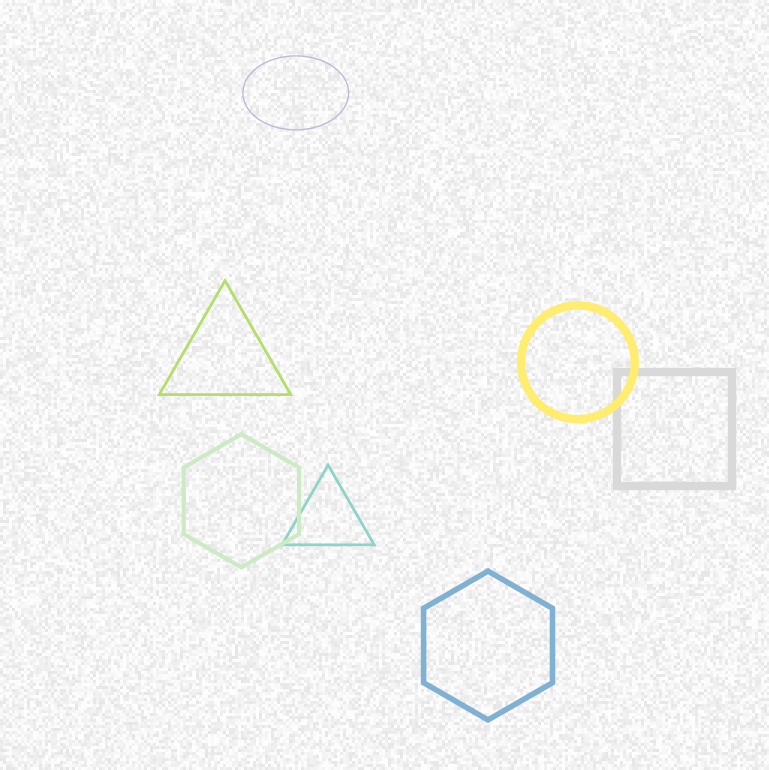[{"shape": "triangle", "thickness": 1, "radius": 0.35, "center": [0.426, 0.327]}, {"shape": "oval", "thickness": 0.5, "radius": 0.34, "center": [0.384, 0.879]}, {"shape": "hexagon", "thickness": 2, "radius": 0.48, "center": [0.634, 0.162]}, {"shape": "triangle", "thickness": 1, "radius": 0.49, "center": [0.292, 0.537]}, {"shape": "square", "thickness": 3, "radius": 0.37, "center": [0.876, 0.443]}, {"shape": "hexagon", "thickness": 1.5, "radius": 0.43, "center": [0.314, 0.35]}, {"shape": "circle", "thickness": 3, "radius": 0.37, "center": [0.751, 0.53]}]